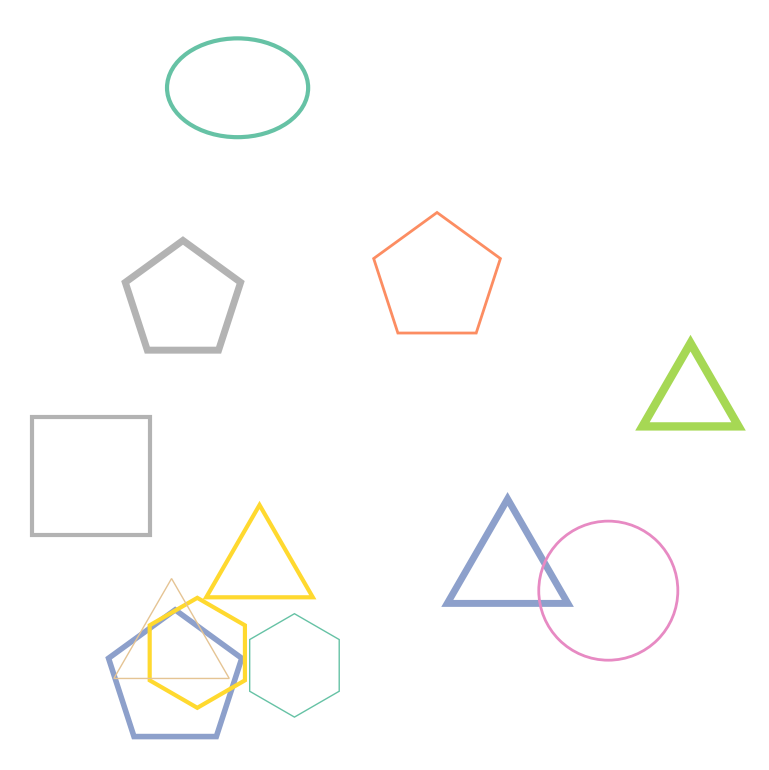[{"shape": "oval", "thickness": 1.5, "radius": 0.46, "center": [0.309, 0.886]}, {"shape": "hexagon", "thickness": 0.5, "radius": 0.34, "center": [0.382, 0.136]}, {"shape": "pentagon", "thickness": 1, "radius": 0.43, "center": [0.568, 0.638]}, {"shape": "pentagon", "thickness": 2, "radius": 0.45, "center": [0.227, 0.117]}, {"shape": "triangle", "thickness": 2.5, "radius": 0.45, "center": [0.659, 0.262]}, {"shape": "circle", "thickness": 1, "radius": 0.45, "center": [0.79, 0.233]}, {"shape": "triangle", "thickness": 3, "radius": 0.36, "center": [0.897, 0.482]}, {"shape": "hexagon", "thickness": 1.5, "radius": 0.36, "center": [0.256, 0.152]}, {"shape": "triangle", "thickness": 1.5, "radius": 0.4, "center": [0.337, 0.264]}, {"shape": "triangle", "thickness": 0.5, "radius": 0.43, "center": [0.223, 0.162]}, {"shape": "pentagon", "thickness": 2.5, "radius": 0.39, "center": [0.238, 0.609]}, {"shape": "square", "thickness": 1.5, "radius": 0.38, "center": [0.118, 0.382]}]